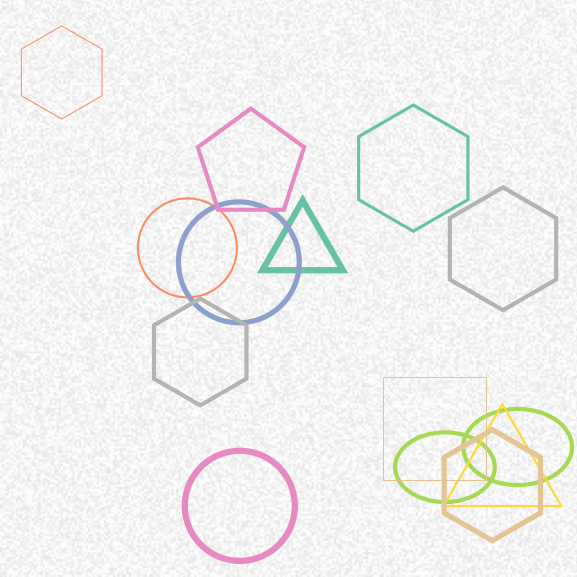[{"shape": "triangle", "thickness": 3, "radius": 0.4, "center": [0.524, 0.572]}, {"shape": "hexagon", "thickness": 1.5, "radius": 0.55, "center": [0.716, 0.708]}, {"shape": "hexagon", "thickness": 0.5, "radius": 0.4, "center": [0.107, 0.874]}, {"shape": "circle", "thickness": 1, "radius": 0.43, "center": [0.325, 0.57]}, {"shape": "circle", "thickness": 2.5, "radius": 0.52, "center": [0.414, 0.545]}, {"shape": "circle", "thickness": 3, "radius": 0.48, "center": [0.415, 0.123]}, {"shape": "pentagon", "thickness": 2, "radius": 0.48, "center": [0.435, 0.714]}, {"shape": "oval", "thickness": 2, "radius": 0.43, "center": [0.77, 0.19]}, {"shape": "oval", "thickness": 2, "radius": 0.47, "center": [0.896, 0.225]}, {"shape": "triangle", "thickness": 1, "radius": 0.59, "center": [0.87, 0.182]}, {"shape": "hexagon", "thickness": 2.5, "radius": 0.48, "center": [0.852, 0.159]}, {"shape": "square", "thickness": 0.5, "radius": 0.44, "center": [0.753, 0.257]}, {"shape": "hexagon", "thickness": 2, "radius": 0.53, "center": [0.871, 0.568]}, {"shape": "hexagon", "thickness": 2, "radius": 0.46, "center": [0.347, 0.39]}]